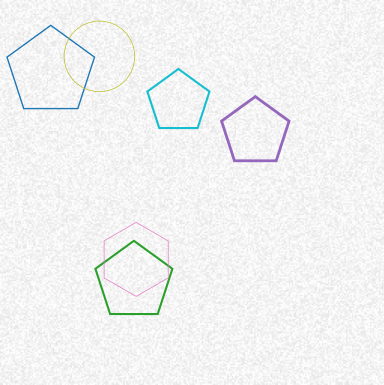[{"shape": "pentagon", "thickness": 1, "radius": 0.6, "center": [0.132, 0.815]}, {"shape": "pentagon", "thickness": 1.5, "radius": 0.53, "center": [0.348, 0.269]}, {"shape": "pentagon", "thickness": 2, "radius": 0.46, "center": [0.663, 0.657]}, {"shape": "hexagon", "thickness": 0.5, "radius": 0.48, "center": [0.354, 0.326]}, {"shape": "circle", "thickness": 0.5, "radius": 0.46, "center": [0.258, 0.854]}, {"shape": "pentagon", "thickness": 1.5, "radius": 0.42, "center": [0.463, 0.736]}]